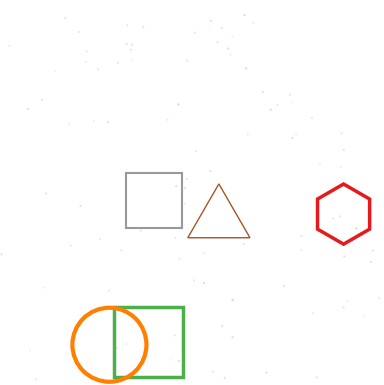[{"shape": "hexagon", "thickness": 2.5, "radius": 0.39, "center": [0.892, 0.444]}, {"shape": "square", "thickness": 2.5, "radius": 0.45, "center": [0.386, 0.111]}, {"shape": "circle", "thickness": 3, "radius": 0.48, "center": [0.284, 0.105]}, {"shape": "triangle", "thickness": 1, "radius": 0.47, "center": [0.568, 0.429]}, {"shape": "square", "thickness": 1.5, "radius": 0.36, "center": [0.4, 0.48]}]